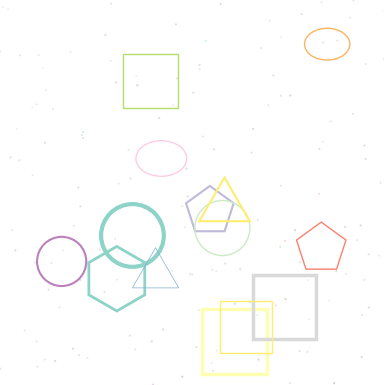[{"shape": "circle", "thickness": 3, "radius": 0.41, "center": [0.344, 0.388]}, {"shape": "hexagon", "thickness": 2, "radius": 0.42, "center": [0.303, 0.276]}, {"shape": "square", "thickness": 2.5, "radius": 0.42, "center": [0.609, 0.113]}, {"shape": "pentagon", "thickness": 1.5, "radius": 0.33, "center": [0.545, 0.452]}, {"shape": "pentagon", "thickness": 1, "radius": 0.34, "center": [0.834, 0.356]}, {"shape": "triangle", "thickness": 0.5, "radius": 0.35, "center": [0.404, 0.287]}, {"shape": "oval", "thickness": 1, "radius": 0.29, "center": [0.85, 0.885]}, {"shape": "square", "thickness": 1, "radius": 0.36, "center": [0.391, 0.79]}, {"shape": "oval", "thickness": 1, "radius": 0.33, "center": [0.419, 0.588]}, {"shape": "square", "thickness": 2.5, "radius": 0.41, "center": [0.739, 0.202]}, {"shape": "circle", "thickness": 1.5, "radius": 0.32, "center": [0.16, 0.321]}, {"shape": "circle", "thickness": 1, "radius": 0.36, "center": [0.578, 0.408]}, {"shape": "triangle", "thickness": 1.5, "radius": 0.38, "center": [0.583, 0.463]}, {"shape": "square", "thickness": 1, "radius": 0.34, "center": [0.638, 0.151]}]